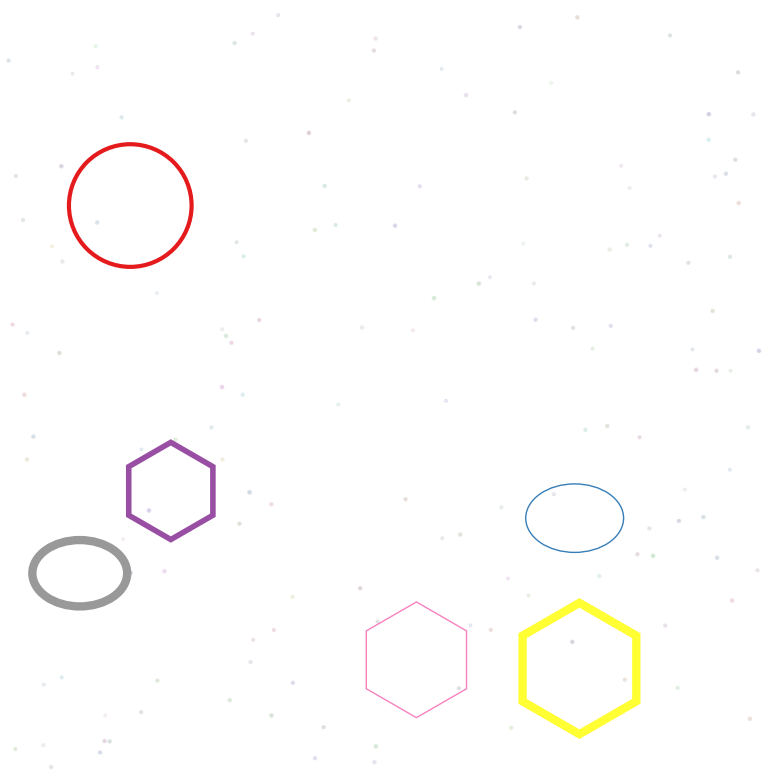[{"shape": "circle", "thickness": 1.5, "radius": 0.4, "center": [0.169, 0.733]}, {"shape": "oval", "thickness": 0.5, "radius": 0.32, "center": [0.746, 0.327]}, {"shape": "hexagon", "thickness": 2, "radius": 0.32, "center": [0.222, 0.362]}, {"shape": "hexagon", "thickness": 3, "radius": 0.43, "center": [0.753, 0.132]}, {"shape": "hexagon", "thickness": 0.5, "radius": 0.38, "center": [0.541, 0.143]}, {"shape": "oval", "thickness": 3, "radius": 0.31, "center": [0.104, 0.256]}]